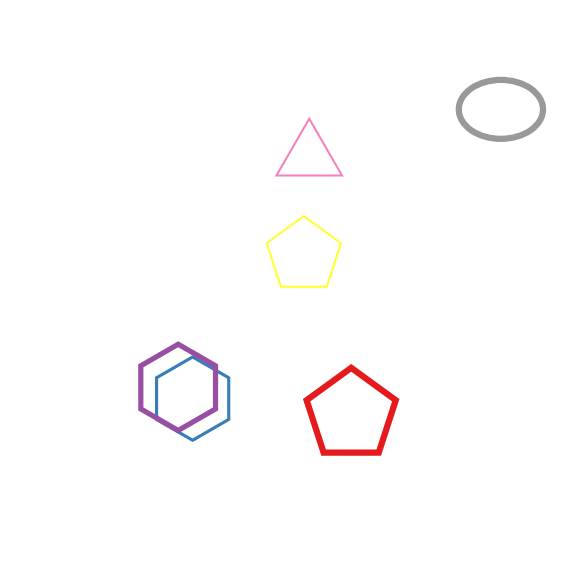[{"shape": "pentagon", "thickness": 3, "radius": 0.41, "center": [0.608, 0.281]}, {"shape": "hexagon", "thickness": 1.5, "radius": 0.36, "center": [0.334, 0.309]}, {"shape": "hexagon", "thickness": 2.5, "radius": 0.37, "center": [0.309, 0.328]}, {"shape": "pentagon", "thickness": 1, "radius": 0.34, "center": [0.526, 0.557]}, {"shape": "triangle", "thickness": 1, "radius": 0.33, "center": [0.535, 0.728]}, {"shape": "oval", "thickness": 3, "radius": 0.36, "center": [0.867, 0.81]}]